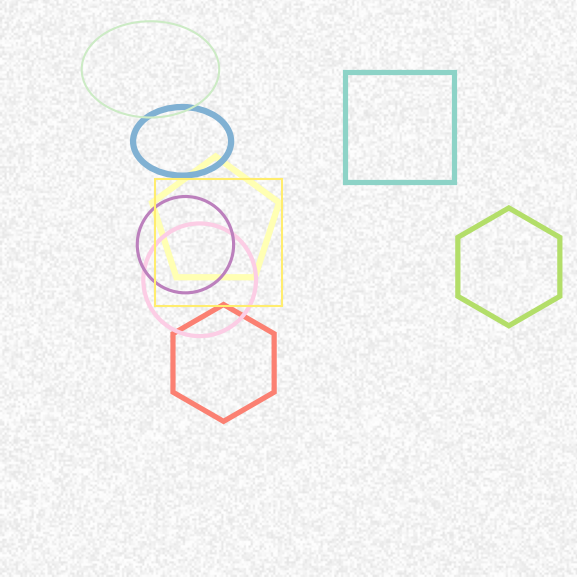[{"shape": "square", "thickness": 2.5, "radius": 0.47, "center": [0.692, 0.78]}, {"shape": "pentagon", "thickness": 3, "radius": 0.58, "center": [0.373, 0.613]}, {"shape": "hexagon", "thickness": 2.5, "radius": 0.51, "center": [0.387, 0.371]}, {"shape": "oval", "thickness": 3, "radius": 0.42, "center": [0.315, 0.754]}, {"shape": "hexagon", "thickness": 2.5, "radius": 0.51, "center": [0.881, 0.537]}, {"shape": "circle", "thickness": 2, "radius": 0.49, "center": [0.346, 0.515]}, {"shape": "circle", "thickness": 1.5, "radius": 0.42, "center": [0.321, 0.575]}, {"shape": "oval", "thickness": 1, "radius": 0.6, "center": [0.261, 0.879]}, {"shape": "square", "thickness": 1, "radius": 0.55, "center": [0.379, 0.579]}]